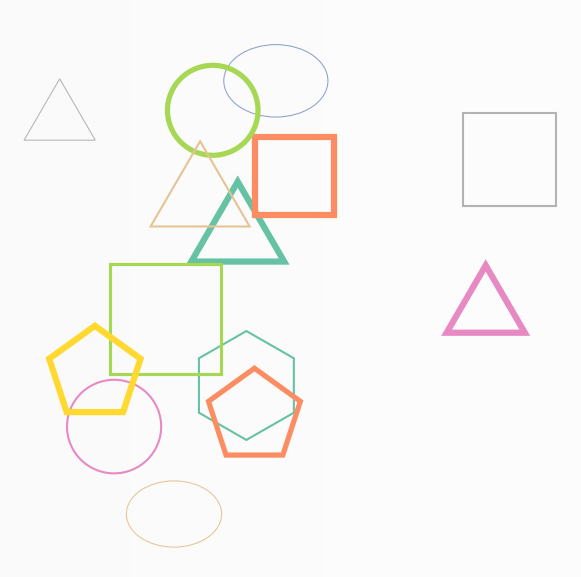[{"shape": "triangle", "thickness": 3, "radius": 0.46, "center": [0.409, 0.592]}, {"shape": "hexagon", "thickness": 1, "radius": 0.47, "center": [0.424, 0.332]}, {"shape": "pentagon", "thickness": 2.5, "radius": 0.42, "center": [0.438, 0.278]}, {"shape": "square", "thickness": 3, "radius": 0.34, "center": [0.506, 0.694]}, {"shape": "oval", "thickness": 0.5, "radius": 0.45, "center": [0.475, 0.859]}, {"shape": "triangle", "thickness": 3, "radius": 0.39, "center": [0.836, 0.462]}, {"shape": "circle", "thickness": 1, "radius": 0.4, "center": [0.196, 0.26]}, {"shape": "square", "thickness": 1.5, "radius": 0.48, "center": [0.285, 0.447]}, {"shape": "circle", "thickness": 2.5, "radius": 0.39, "center": [0.366, 0.808]}, {"shape": "pentagon", "thickness": 3, "radius": 0.41, "center": [0.163, 0.352]}, {"shape": "oval", "thickness": 0.5, "radius": 0.41, "center": [0.299, 0.109]}, {"shape": "triangle", "thickness": 1, "radius": 0.49, "center": [0.344, 0.656]}, {"shape": "triangle", "thickness": 0.5, "radius": 0.35, "center": [0.103, 0.792]}, {"shape": "square", "thickness": 1, "radius": 0.4, "center": [0.876, 0.723]}]